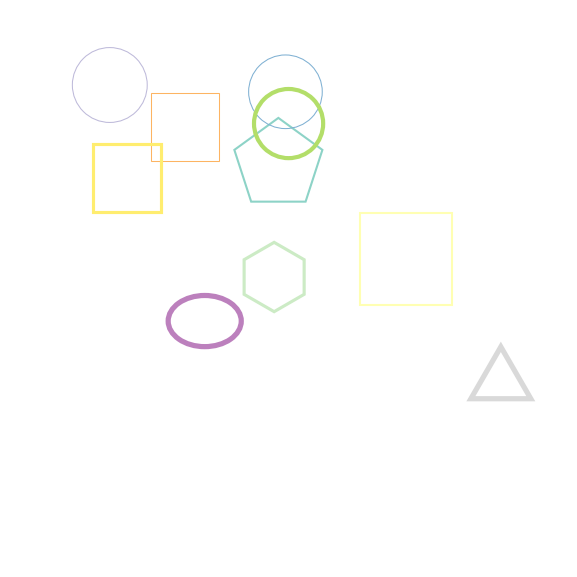[{"shape": "pentagon", "thickness": 1, "radius": 0.4, "center": [0.482, 0.715]}, {"shape": "square", "thickness": 1, "radius": 0.4, "center": [0.702, 0.55]}, {"shape": "circle", "thickness": 0.5, "radius": 0.32, "center": [0.19, 0.852]}, {"shape": "circle", "thickness": 0.5, "radius": 0.32, "center": [0.494, 0.84]}, {"shape": "square", "thickness": 0.5, "radius": 0.29, "center": [0.321, 0.78]}, {"shape": "circle", "thickness": 2, "radius": 0.3, "center": [0.5, 0.785]}, {"shape": "triangle", "thickness": 2.5, "radius": 0.3, "center": [0.867, 0.339]}, {"shape": "oval", "thickness": 2.5, "radius": 0.32, "center": [0.354, 0.443]}, {"shape": "hexagon", "thickness": 1.5, "radius": 0.3, "center": [0.475, 0.519]}, {"shape": "square", "thickness": 1.5, "radius": 0.29, "center": [0.22, 0.691]}]